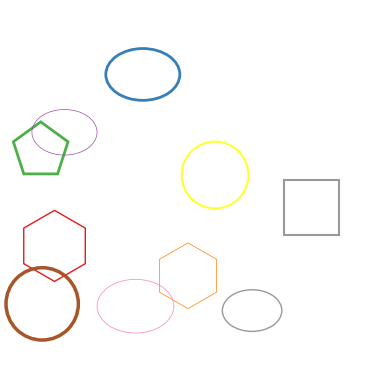[{"shape": "hexagon", "thickness": 1, "radius": 0.46, "center": [0.142, 0.361]}, {"shape": "oval", "thickness": 2, "radius": 0.48, "center": [0.371, 0.807]}, {"shape": "pentagon", "thickness": 2, "radius": 0.37, "center": [0.106, 0.609]}, {"shape": "oval", "thickness": 0.5, "radius": 0.42, "center": [0.167, 0.656]}, {"shape": "hexagon", "thickness": 0.5, "radius": 0.43, "center": [0.488, 0.284]}, {"shape": "circle", "thickness": 1.5, "radius": 0.43, "center": [0.558, 0.545]}, {"shape": "circle", "thickness": 2.5, "radius": 0.47, "center": [0.11, 0.211]}, {"shape": "oval", "thickness": 0.5, "radius": 0.5, "center": [0.352, 0.205]}, {"shape": "square", "thickness": 1.5, "radius": 0.36, "center": [0.808, 0.462]}, {"shape": "oval", "thickness": 1, "radius": 0.39, "center": [0.655, 0.193]}]